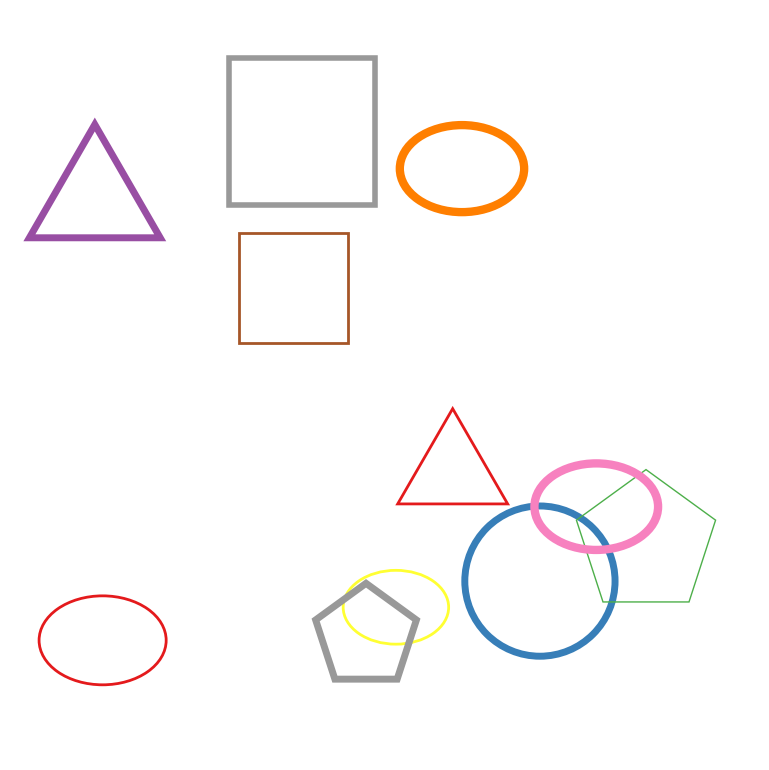[{"shape": "triangle", "thickness": 1, "radius": 0.41, "center": [0.588, 0.387]}, {"shape": "oval", "thickness": 1, "radius": 0.41, "center": [0.133, 0.168]}, {"shape": "circle", "thickness": 2.5, "radius": 0.49, "center": [0.701, 0.245]}, {"shape": "pentagon", "thickness": 0.5, "radius": 0.48, "center": [0.839, 0.295]}, {"shape": "triangle", "thickness": 2.5, "radius": 0.49, "center": [0.123, 0.74]}, {"shape": "oval", "thickness": 3, "radius": 0.4, "center": [0.6, 0.781]}, {"shape": "oval", "thickness": 1, "radius": 0.34, "center": [0.514, 0.211]}, {"shape": "square", "thickness": 1, "radius": 0.36, "center": [0.381, 0.626]}, {"shape": "oval", "thickness": 3, "radius": 0.4, "center": [0.774, 0.342]}, {"shape": "pentagon", "thickness": 2.5, "radius": 0.34, "center": [0.475, 0.174]}, {"shape": "square", "thickness": 2, "radius": 0.48, "center": [0.392, 0.829]}]